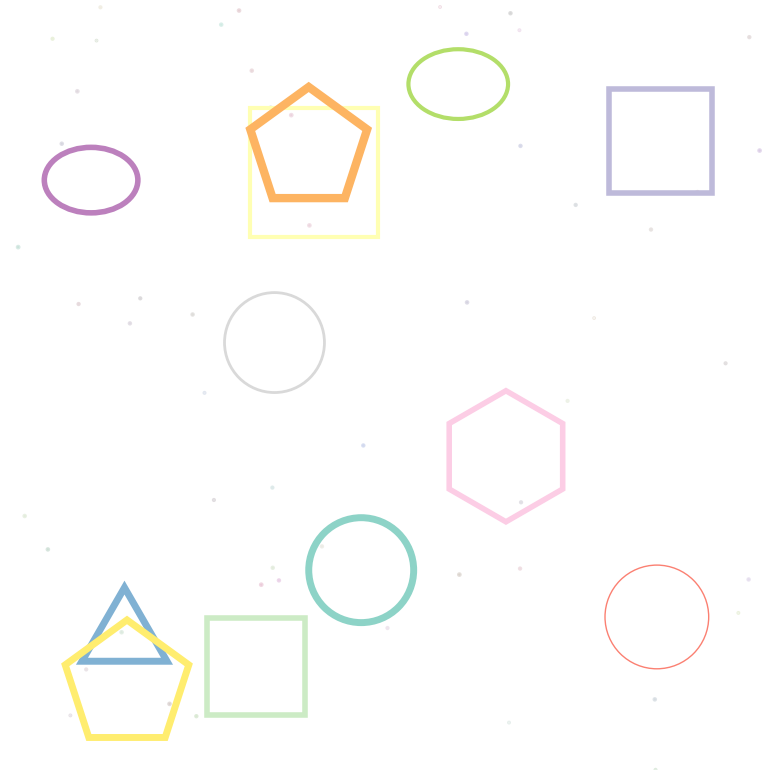[{"shape": "circle", "thickness": 2.5, "radius": 0.34, "center": [0.469, 0.26]}, {"shape": "square", "thickness": 1.5, "radius": 0.42, "center": [0.408, 0.776]}, {"shape": "square", "thickness": 2, "radius": 0.34, "center": [0.858, 0.817]}, {"shape": "circle", "thickness": 0.5, "radius": 0.34, "center": [0.853, 0.199]}, {"shape": "triangle", "thickness": 2.5, "radius": 0.32, "center": [0.162, 0.173]}, {"shape": "pentagon", "thickness": 3, "radius": 0.4, "center": [0.401, 0.807]}, {"shape": "oval", "thickness": 1.5, "radius": 0.32, "center": [0.595, 0.891]}, {"shape": "hexagon", "thickness": 2, "radius": 0.43, "center": [0.657, 0.407]}, {"shape": "circle", "thickness": 1, "radius": 0.32, "center": [0.356, 0.555]}, {"shape": "oval", "thickness": 2, "radius": 0.3, "center": [0.118, 0.766]}, {"shape": "square", "thickness": 2, "radius": 0.32, "center": [0.333, 0.134]}, {"shape": "pentagon", "thickness": 2.5, "radius": 0.42, "center": [0.165, 0.11]}]